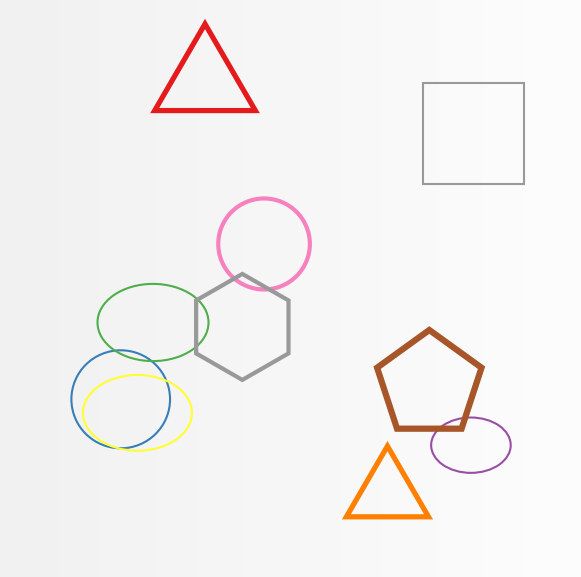[{"shape": "triangle", "thickness": 2.5, "radius": 0.5, "center": [0.353, 0.858]}, {"shape": "circle", "thickness": 1, "radius": 0.42, "center": [0.208, 0.308]}, {"shape": "oval", "thickness": 1, "radius": 0.48, "center": [0.263, 0.441]}, {"shape": "oval", "thickness": 1, "radius": 0.34, "center": [0.81, 0.228]}, {"shape": "triangle", "thickness": 2.5, "radius": 0.41, "center": [0.667, 0.145]}, {"shape": "oval", "thickness": 1, "radius": 0.47, "center": [0.236, 0.284]}, {"shape": "pentagon", "thickness": 3, "radius": 0.47, "center": [0.739, 0.333]}, {"shape": "circle", "thickness": 2, "radius": 0.39, "center": [0.454, 0.577]}, {"shape": "hexagon", "thickness": 2, "radius": 0.46, "center": [0.417, 0.433]}, {"shape": "square", "thickness": 1, "radius": 0.43, "center": [0.815, 0.768]}]